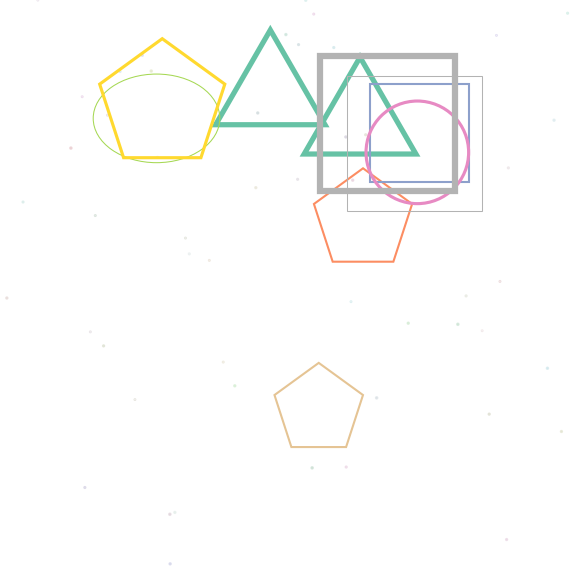[{"shape": "triangle", "thickness": 2.5, "radius": 0.55, "center": [0.468, 0.838]}, {"shape": "triangle", "thickness": 2.5, "radius": 0.56, "center": [0.623, 0.788]}, {"shape": "pentagon", "thickness": 1, "radius": 0.45, "center": [0.629, 0.618]}, {"shape": "square", "thickness": 1, "radius": 0.43, "center": [0.726, 0.769]}, {"shape": "circle", "thickness": 1.5, "radius": 0.44, "center": [0.723, 0.735]}, {"shape": "oval", "thickness": 0.5, "radius": 0.55, "center": [0.271, 0.794]}, {"shape": "pentagon", "thickness": 1.5, "radius": 0.57, "center": [0.281, 0.818]}, {"shape": "pentagon", "thickness": 1, "radius": 0.4, "center": [0.552, 0.29]}, {"shape": "square", "thickness": 3, "radius": 0.59, "center": [0.672, 0.785]}, {"shape": "square", "thickness": 0.5, "radius": 0.58, "center": [0.719, 0.75]}]